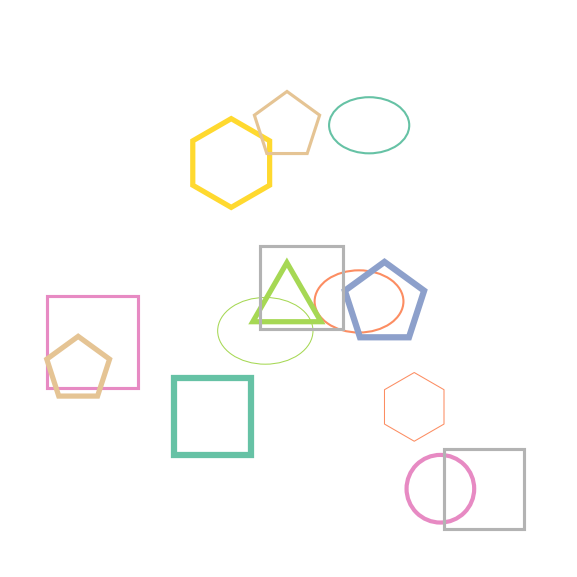[{"shape": "oval", "thickness": 1, "radius": 0.35, "center": [0.639, 0.782]}, {"shape": "square", "thickness": 3, "radius": 0.33, "center": [0.368, 0.278]}, {"shape": "oval", "thickness": 1, "radius": 0.38, "center": [0.622, 0.477]}, {"shape": "hexagon", "thickness": 0.5, "radius": 0.3, "center": [0.717, 0.295]}, {"shape": "pentagon", "thickness": 3, "radius": 0.36, "center": [0.666, 0.473]}, {"shape": "square", "thickness": 1.5, "radius": 0.39, "center": [0.16, 0.407]}, {"shape": "circle", "thickness": 2, "radius": 0.29, "center": [0.763, 0.153]}, {"shape": "oval", "thickness": 0.5, "radius": 0.41, "center": [0.459, 0.426]}, {"shape": "triangle", "thickness": 2.5, "radius": 0.34, "center": [0.497, 0.476]}, {"shape": "hexagon", "thickness": 2.5, "radius": 0.38, "center": [0.4, 0.717]}, {"shape": "pentagon", "thickness": 2.5, "radius": 0.29, "center": [0.135, 0.36]}, {"shape": "pentagon", "thickness": 1.5, "radius": 0.3, "center": [0.497, 0.781]}, {"shape": "square", "thickness": 1.5, "radius": 0.35, "center": [0.838, 0.153]}, {"shape": "square", "thickness": 1.5, "radius": 0.36, "center": [0.522, 0.501]}]